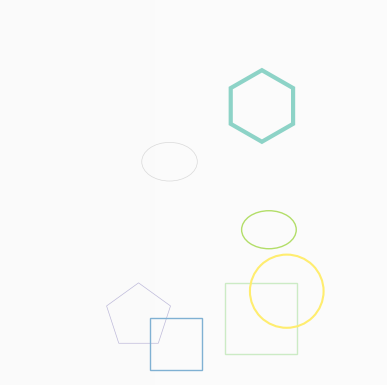[{"shape": "hexagon", "thickness": 3, "radius": 0.46, "center": [0.676, 0.725]}, {"shape": "pentagon", "thickness": 0.5, "radius": 0.43, "center": [0.358, 0.179]}, {"shape": "square", "thickness": 1, "radius": 0.34, "center": [0.453, 0.107]}, {"shape": "oval", "thickness": 1, "radius": 0.35, "center": [0.694, 0.403]}, {"shape": "oval", "thickness": 0.5, "radius": 0.36, "center": [0.437, 0.58]}, {"shape": "square", "thickness": 1, "radius": 0.46, "center": [0.673, 0.173]}, {"shape": "circle", "thickness": 1.5, "radius": 0.48, "center": [0.74, 0.244]}]